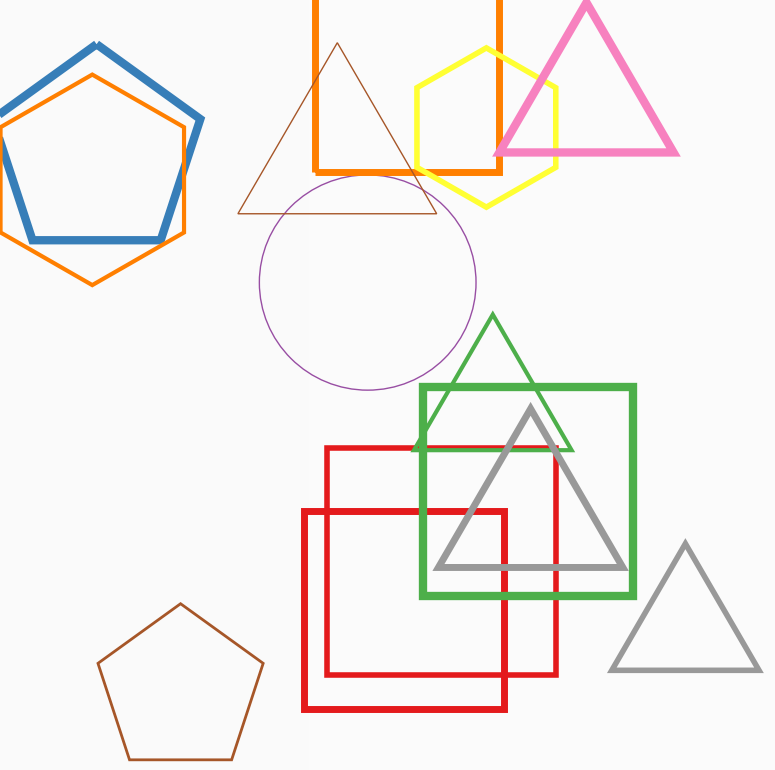[{"shape": "square", "thickness": 2, "radius": 0.74, "center": [0.569, 0.27]}, {"shape": "square", "thickness": 2.5, "radius": 0.64, "center": [0.522, 0.208]}, {"shape": "pentagon", "thickness": 3, "radius": 0.7, "center": [0.125, 0.802]}, {"shape": "triangle", "thickness": 1.5, "radius": 0.59, "center": [0.636, 0.474]}, {"shape": "square", "thickness": 3, "radius": 0.68, "center": [0.681, 0.362]}, {"shape": "circle", "thickness": 0.5, "radius": 0.7, "center": [0.474, 0.633]}, {"shape": "hexagon", "thickness": 1.5, "radius": 0.68, "center": [0.119, 0.766]}, {"shape": "square", "thickness": 2.5, "radius": 0.6, "center": [0.525, 0.895]}, {"shape": "hexagon", "thickness": 2, "radius": 0.52, "center": [0.628, 0.834]}, {"shape": "pentagon", "thickness": 1, "radius": 0.56, "center": [0.233, 0.104]}, {"shape": "triangle", "thickness": 0.5, "radius": 0.74, "center": [0.435, 0.796]}, {"shape": "triangle", "thickness": 3, "radius": 0.65, "center": [0.757, 0.867]}, {"shape": "triangle", "thickness": 2, "radius": 0.55, "center": [0.884, 0.184]}, {"shape": "triangle", "thickness": 2.5, "radius": 0.69, "center": [0.685, 0.332]}]